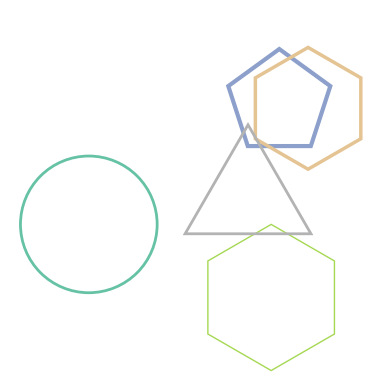[{"shape": "circle", "thickness": 2, "radius": 0.89, "center": [0.231, 0.417]}, {"shape": "pentagon", "thickness": 3, "radius": 0.7, "center": [0.725, 0.733]}, {"shape": "hexagon", "thickness": 1, "radius": 0.95, "center": [0.704, 0.227]}, {"shape": "hexagon", "thickness": 2.5, "radius": 0.79, "center": [0.8, 0.719]}, {"shape": "triangle", "thickness": 2, "radius": 0.94, "center": [0.644, 0.487]}]